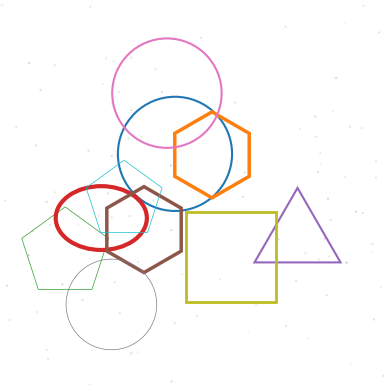[{"shape": "circle", "thickness": 1.5, "radius": 0.74, "center": [0.454, 0.6]}, {"shape": "hexagon", "thickness": 2.5, "radius": 0.56, "center": [0.551, 0.598]}, {"shape": "pentagon", "thickness": 0.5, "radius": 0.59, "center": [0.169, 0.344]}, {"shape": "oval", "thickness": 3, "radius": 0.59, "center": [0.263, 0.434]}, {"shape": "triangle", "thickness": 1.5, "radius": 0.65, "center": [0.773, 0.383]}, {"shape": "hexagon", "thickness": 2.5, "radius": 0.56, "center": [0.374, 0.404]}, {"shape": "circle", "thickness": 1.5, "radius": 0.71, "center": [0.434, 0.758]}, {"shape": "circle", "thickness": 0.5, "radius": 0.59, "center": [0.289, 0.209]}, {"shape": "square", "thickness": 2, "radius": 0.59, "center": [0.6, 0.333]}, {"shape": "pentagon", "thickness": 0.5, "radius": 0.52, "center": [0.322, 0.48]}]